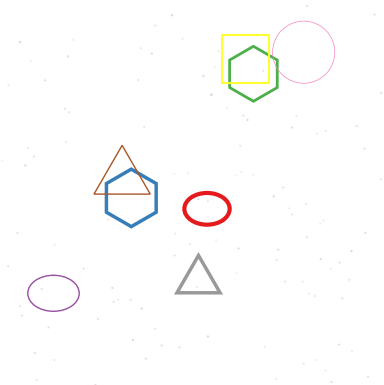[{"shape": "oval", "thickness": 3, "radius": 0.29, "center": [0.538, 0.458]}, {"shape": "hexagon", "thickness": 2.5, "radius": 0.37, "center": [0.341, 0.486]}, {"shape": "hexagon", "thickness": 2, "radius": 0.36, "center": [0.658, 0.808]}, {"shape": "oval", "thickness": 1, "radius": 0.33, "center": [0.139, 0.238]}, {"shape": "square", "thickness": 1.5, "radius": 0.31, "center": [0.639, 0.847]}, {"shape": "triangle", "thickness": 1, "radius": 0.42, "center": [0.317, 0.538]}, {"shape": "circle", "thickness": 0.5, "radius": 0.4, "center": [0.789, 0.864]}, {"shape": "triangle", "thickness": 2.5, "radius": 0.32, "center": [0.516, 0.272]}]